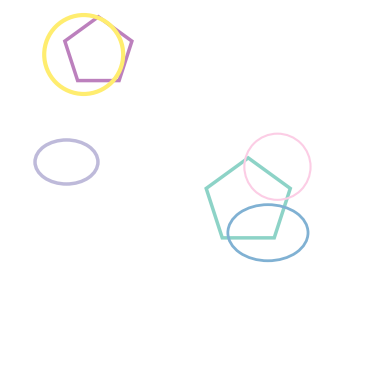[{"shape": "pentagon", "thickness": 2.5, "radius": 0.57, "center": [0.645, 0.475]}, {"shape": "oval", "thickness": 2.5, "radius": 0.41, "center": [0.173, 0.579]}, {"shape": "oval", "thickness": 2, "radius": 0.52, "center": [0.696, 0.396]}, {"shape": "circle", "thickness": 1.5, "radius": 0.43, "center": [0.721, 0.567]}, {"shape": "pentagon", "thickness": 2.5, "radius": 0.46, "center": [0.255, 0.865]}, {"shape": "circle", "thickness": 3, "radius": 0.51, "center": [0.217, 0.858]}]